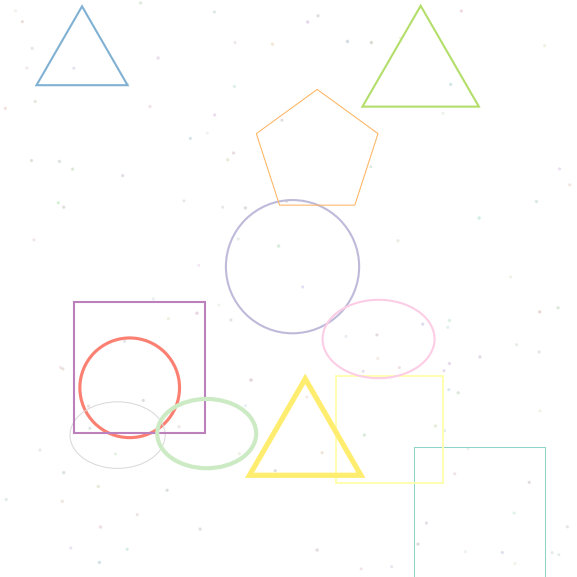[{"shape": "square", "thickness": 0.5, "radius": 0.57, "center": [0.83, 0.112]}, {"shape": "square", "thickness": 1, "radius": 0.46, "center": [0.674, 0.255]}, {"shape": "circle", "thickness": 1, "radius": 0.58, "center": [0.507, 0.537]}, {"shape": "circle", "thickness": 1.5, "radius": 0.43, "center": [0.225, 0.328]}, {"shape": "triangle", "thickness": 1, "radius": 0.46, "center": [0.142, 0.897]}, {"shape": "pentagon", "thickness": 0.5, "radius": 0.55, "center": [0.549, 0.734]}, {"shape": "triangle", "thickness": 1, "radius": 0.58, "center": [0.728, 0.873]}, {"shape": "oval", "thickness": 1, "radius": 0.48, "center": [0.656, 0.412]}, {"shape": "oval", "thickness": 0.5, "radius": 0.41, "center": [0.204, 0.246]}, {"shape": "square", "thickness": 1, "radius": 0.57, "center": [0.241, 0.363]}, {"shape": "oval", "thickness": 2, "radius": 0.43, "center": [0.358, 0.248]}, {"shape": "triangle", "thickness": 2.5, "radius": 0.56, "center": [0.529, 0.232]}]